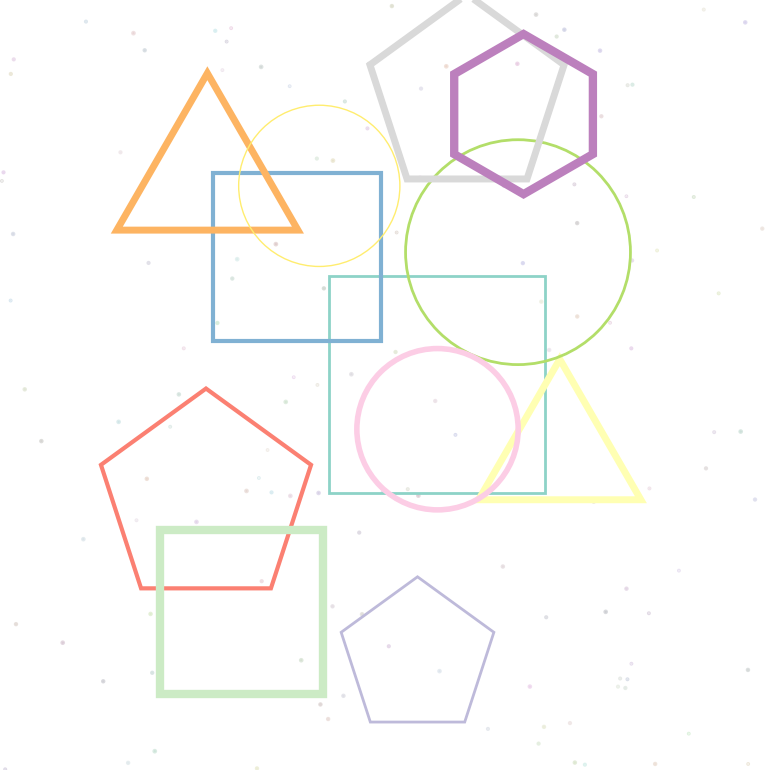[{"shape": "square", "thickness": 1, "radius": 0.7, "center": [0.568, 0.501]}, {"shape": "triangle", "thickness": 2.5, "radius": 0.61, "center": [0.727, 0.412]}, {"shape": "pentagon", "thickness": 1, "radius": 0.52, "center": [0.542, 0.147]}, {"shape": "pentagon", "thickness": 1.5, "radius": 0.72, "center": [0.268, 0.352]}, {"shape": "square", "thickness": 1.5, "radius": 0.55, "center": [0.385, 0.666]}, {"shape": "triangle", "thickness": 2.5, "radius": 0.68, "center": [0.269, 0.769]}, {"shape": "circle", "thickness": 1, "radius": 0.73, "center": [0.673, 0.673]}, {"shape": "circle", "thickness": 2, "radius": 0.52, "center": [0.568, 0.443]}, {"shape": "pentagon", "thickness": 2.5, "radius": 0.66, "center": [0.607, 0.875]}, {"shape": "hexagon", "thickness": 3, "radius": 0.52, "center": [0.68, 0.852]}, {"shape": "square", "thickness": 3, "radius": 0.53, "center": [0.314, 0.205]}, {"shape": "circle", "thickness": 0.5, "radius": 0.52, "center": [0.415, 0.759]}]